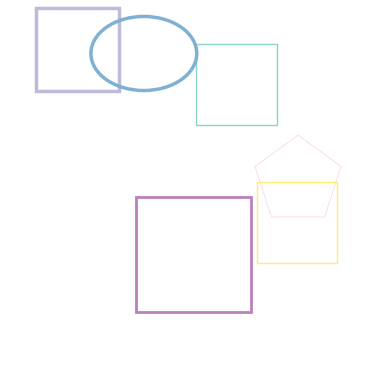[{"shape": "square", "thickness": 1, "radius": 0.52, "center": [0.615, 0.781]}, {"shape": "square", "thickness": 2.5, "radius": 0.54, "center": [0.202, 0.872]}, {"shape": "oval", "thickness": 2.5, "radius": 0.69, "center": [0.374, 0.861]}, {"shape": "pentagon", "thickness": 0.5, "radius": 0.59, "center": [0.774, 0.531]}, {"shape": "square", "thickness": 2, "radius": 0.75, "center": [0.503, 0.338]}, {"shape": "square", "thickness": 1, "radius": 0.52, "center": [0.772, 0.422]}]